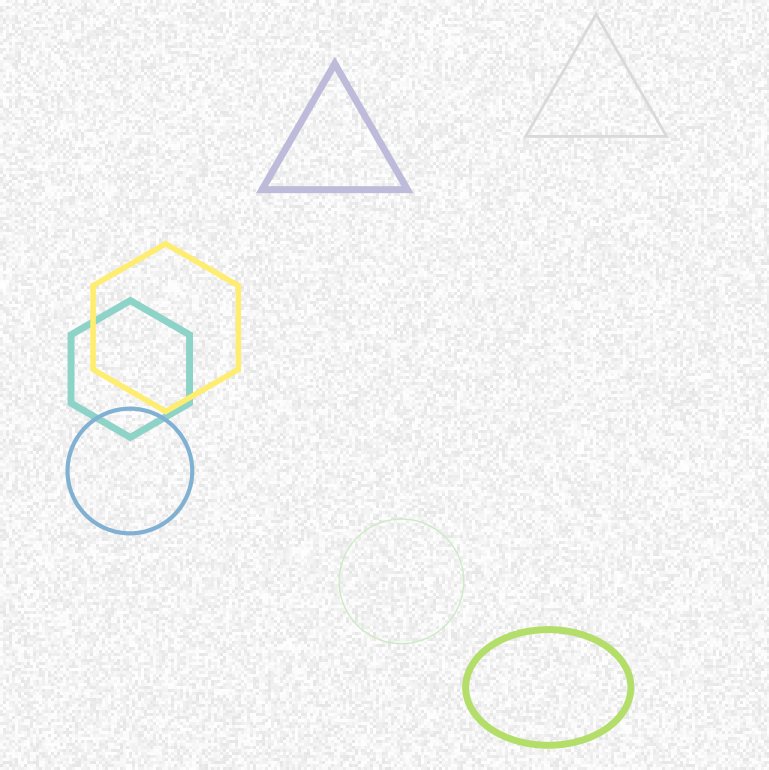[{"shape": "hexagon", "thickness": 2.5, "radius": 0.44, "center": [0.169, 0.521]}, {"shape": "triangle", "thickness": 2.5, "radius": 0.55, "center": [0.435, 0.808]}, {"shape": "circle", "thickness": 1.5, "radius": 0.4, "center": [0.169, 0.388]}, {"shape": "oval", "thickness": 2.5, "radius": 0.54, "center": [0.712, 0.107]}, {"shape": "triangle", "thickness": 1, "radius": 0.53, "center": [0.774, 0.876]}, {"shape": "circle", "thickness": 0.5, "radius": 0.4, "center": [0.521, 0.245]}, {"shape": "hexagon", "thickness": 2, "radius": 0.54, "center": [0.215, 0.575]}]